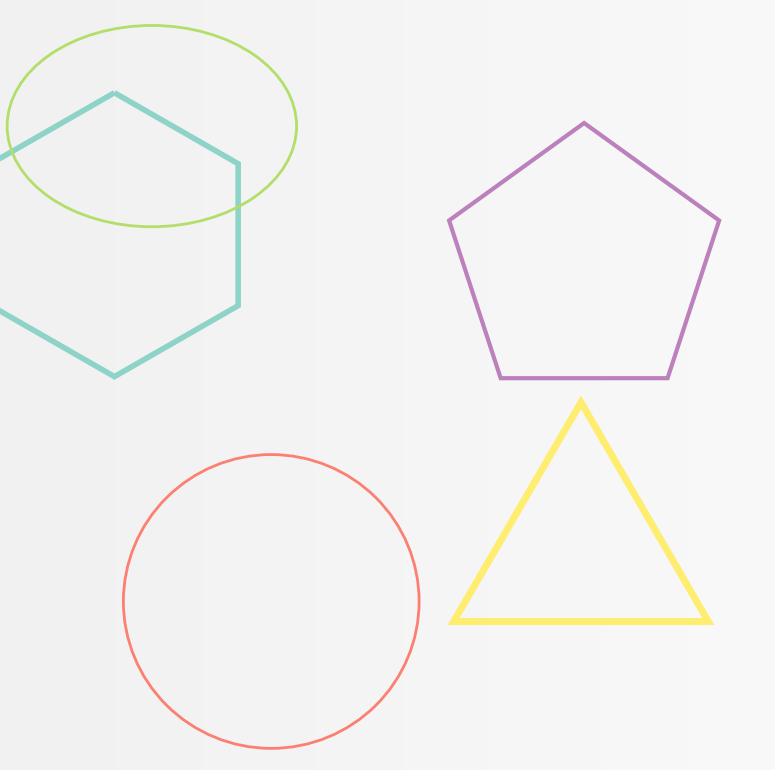[{"shape": "hexagon", "thickness": 2, "radius": 0.92, "center": [0.148, 0.695]}, {"shape": "circle", "thickness": 1, "radius": 0.95, "center": [0.35, 0.219]}, {"shape": "oval", "thickness": 1, "radius": 0.93, "center": [0.196, 0.836]}, {"shape": "pentagon", "thickness": 1.5, "radius": 0.92, "center": [0.754, 0.657]}, {"shape": "triangle", "thickness": 2.5, "radius": 0.95, "center": [0.75, 0.288]}]